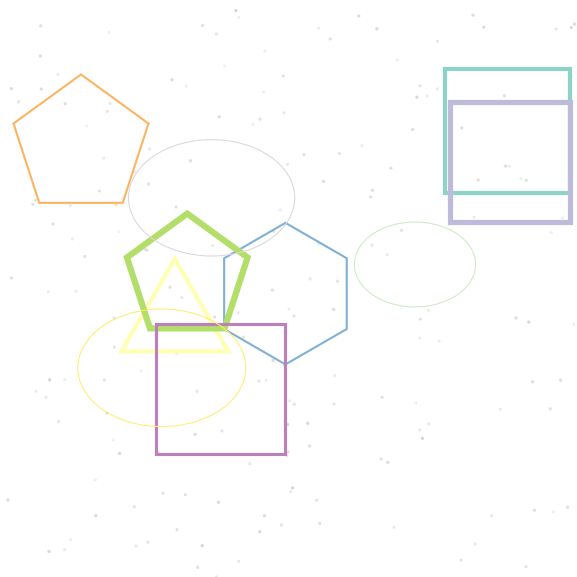[{"shape": "square", "thickness": 2, "radius": 0.54, "center": [0.879, 0.772]}, {"shape": "triangle", "thickness": 2, "radius": 0.53, "center": [0.303, 0.444]}, {"shape": "square", "thickness": 2.5, "radius": 0.52, "center": [0.883, 0.718]}, {"shape": "hexagon", "thickness": 1, "radius": 0.61, "center": [0.494, 0.491]}, {"shape": "pentagon", "thickness": 1, "radius": 0.61, "center": [0.14, 0.747]}, {"shape": "pentagon", "thickness": 3, "radius": 0.55, "center": [0.324, 0.519]}, {"shape": "oval", "thickness": 0.5, "radius": 0.72, "center": [0.366, 0.657]}, {"shape": "square", "thickness": 1.5, "radius": 0.56, "center": [0.382, 0.326]}, {"shape": "oval", "thickness": 0.5, "radius": 0.52, "center": [0.719, 0.541]}, {"shape": "oval", "thickness": 0.5, "radius": 0.73, "center": [0.28, 0.362]}]